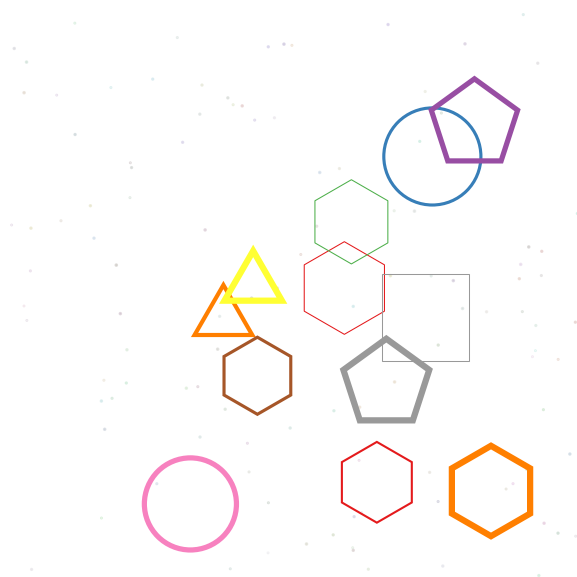[{"shape": "hexagon", "thickness": 1, "radius": 0.35, "center": [0.653, 0.164]}, {"shape": "hexagon", "thickness": 0.5, "radius": 0.4, "center": [0.596, 0.5]}, {"shape": "circle", "thickness": 1.5, "radius": 0.42, "center": [0.749, 0.728]}, {"shape": "hexagon", "thickness": 0.5, "radius": 0.36, "center": [0.608, 0.615]}, {"shape": "pentagon", "thickness": 2.5, "radius": 0.39, "center": [0.822, 0.784]}, {"shape": "hexagon", "thickness": 3, "radius": 0.39, "center": [0.85, 0.149]}, {"shape": "triangle", "thickness": 2, "radius": 0.29, "center": [0.387, 0.448]}, {"shape": "triangle", "thickness": 3, "radius": 0.29, "center": [0.438, 0.507]}, {"shape": "hexagon", "thickness": 1.5, "radius": 0.33, "center": [0.446, 0.348]}, {"shape": "circle", "thickness": 2.5, "radius": 0.4, "center": [0.33, 0.127]}, {"shape": "square", "thickness": 0.5, "radius": 0.38, "center": [0.737, 0.45]}, {"shape": "pentagon", "thickness": 3, "radius": 0.39, "center": [0.669, 0.334]}]